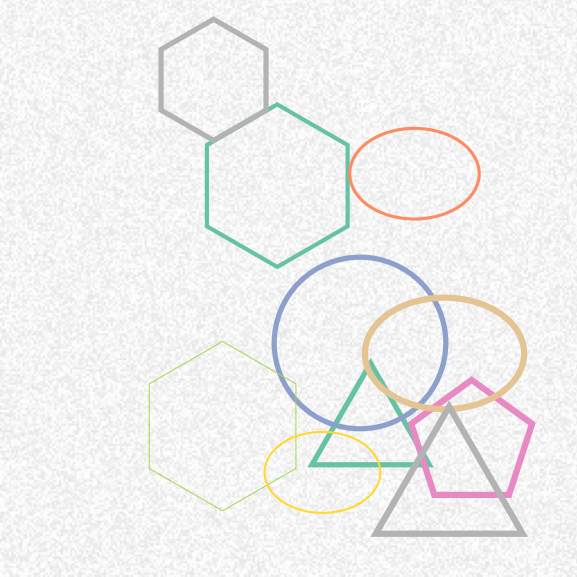[{"shape": "hexagon", "thickness": 2, "radius": 0.7, "center": [0.48, 0.678]}, {"shape": "triangle", "thickness": 2.5, "radius": 0.59, "center": [0.642, 0.253]}, {"shape": "oval", "thickness": 1.5, "radius": 0.56, "center": [0.718, 0.698]}, {"shape": "circle", "thickness": 2.5, "radius": 0.74, "center": [0.623, 0.405]}, {"shape": "pentagon", "thickness": 3, "radius": 0.55, "center": [0.817, 0.231]}, {"shape": "hexagon", "thickness": 0.5, "radius": 0.73, "center": [0.385, 0.261]}, {"shape": "oval", "thickness": 1, "radius": 0.5, "center": [0.558, 0.181]}, {"shape": "oval", "thickness": 3, "radius": 0.69, "center": [0.77, 0.387]}, {"shape": "hexagon", "thickness": 2.5, "radius": 0.52, "center": [0.37, 0.861]}, {"shape": "triangle", "thickness": 3, "radius": 0.73, "center": [0.778, 0.148]}]